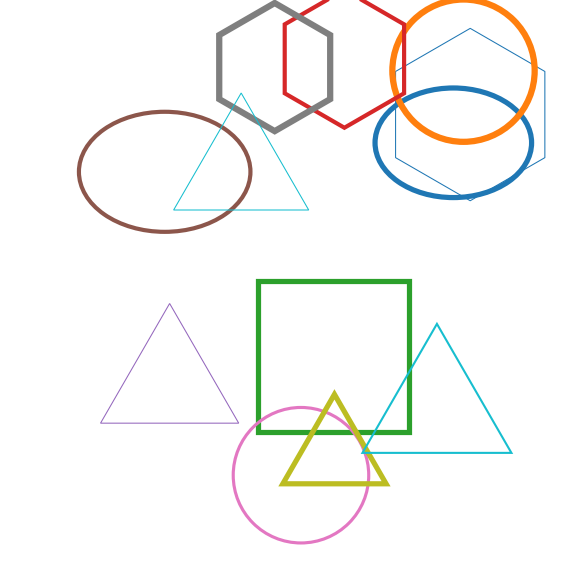[{"shape": "hexagon", "thickness": 0.5, "radius": 0.75, "center": [0.814, 0.801]}, {"shape": "oval", "thickness": 2.5, "radius": 0.68, "center": [0.785, 0.752]}, {"shape": "circle", "thickness": 3, "radius": 0.62, "center": [0.803, 0.877]}, {"shape": "square", "thickness": 2.5, "radius": 0.65, "center": [0.577, 0.382]}, {"shape": "hexagon", "thickness": 2, "radius": 0.6, "center": [0.596, 0.897]}, {"shape": "triangle", "thickness": 0.5, "radius": 0.69, "center": [0.294, 0.335]}, {"shape": "oval", "thickness": 2, "radius": 0.74, "center": [0.285, 0.702]}, {"shape": "circle", "thickness": 1.5, "radius": 0.59, "center": [0.521, 0.176]}, {"shape": "hexagon", "thickness": 3, "radius": 0.55, "center": [0.476, 0.883]}, {"shape": "triangle", "thickness": 2.5, "radius": 0.52, "center": [0.579, 0.213]}, {"shape": "triangle", "thickness": 0.5, "radius": 0.68, "center": [0.418, 0.703]}, {"shape": "triangle", "thickness": 1, "radius": 0.74, "center": [0.757, 0.289]}]